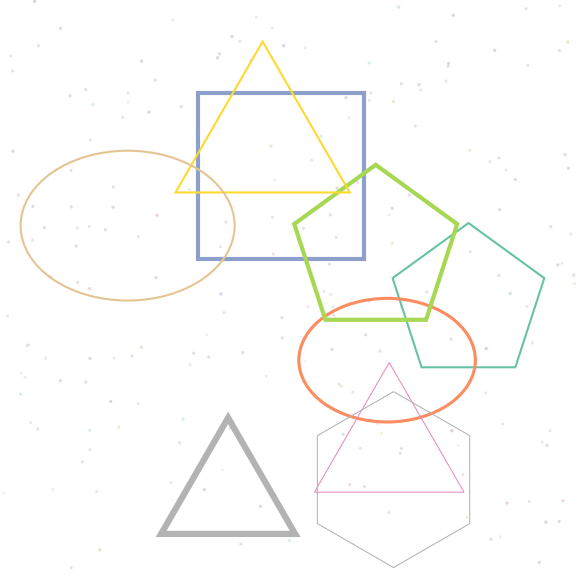[{"shape": "pentagon", "thickness": 1, "radius": 0.69, "center": [0.811, 0.475]}, {"shape": "oval", "thickness": 1.5, "radius": 0.76, "center": [0.67, 0.375]}, {"shape": "square", "thickness": 2, "radius": 0.72, "center": [0.487, 0.694]}, {"shape": "triangle", "thickness": 0.5, "radius": 0.75, "center": [0.674, 0.222]}, {"shape": "pentagon", "thickness": 2, "radius": 0.74, "center": [0.651, 0.565]}, {"shape": "triangle", "thickness": 1, "radius": 0.87, "center": [0.455, 0.753]}, {"shape": "oval", "thickness": 1, "radius": 0.93, "center": [0.221, 0.608]}, {"shape": "triangle", "thickness": 3, "radius": 0.67, "center": [0.395, 0.142]}, {"shape": "hexagon", "thickness": 0.5, "radius": 0.76, "center": [0.681, 0.169]}]